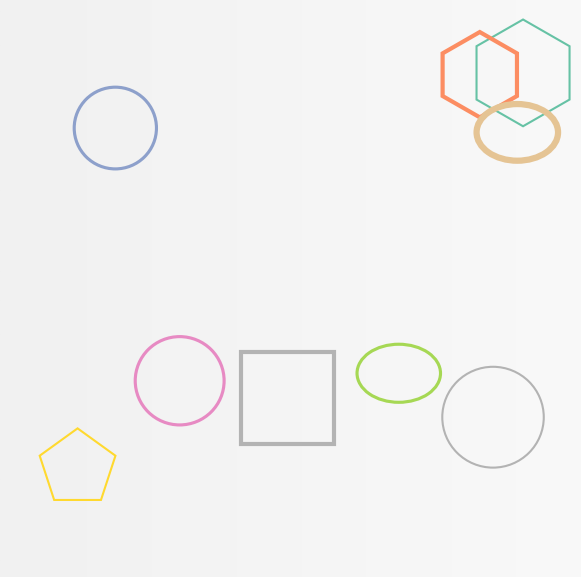[{"shape": "hexagon", "thickness": 1, "radius": 0.46, "center": [0.9, 0.873]}, {"shape": "hexagon", "thickness": 2, "radius": 0.37, "center": [0.825, 0.87]}, {"shape": "circle", "thickness": 1.5, "radius": 0.35, "center": [0.198, 0.777]}, {"shape": "circle", "thickness": 1.5, "radius": 0.38, "center": [0.309, 0.34]}, {"shape": "oval", "thickness": 1.5, "radius": 0.36, "center": [0.686, 0.353]}, {"shape": "pentagon", "thickness": 1, "radius": 0.34, "center": [0.133, 0.189]}, {"shape": "oval", "thickness": 3, "radius": 0.35, "center": [0.89, 0.77]}, {"shape": "circle", "thickness": 1, "radius": 0.44, "center": [0.848, 0.277]}, {"shape": "square", "thickness": 2, "radius": 0.4, "center": [0.495, 0.309]}]